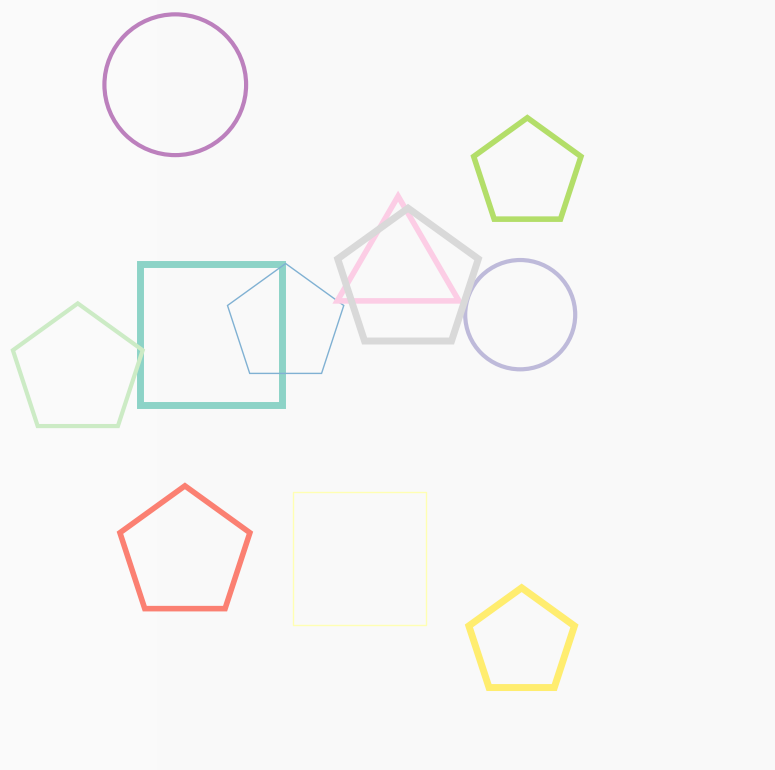[{"shape": "square", "thickness": 2.5, "radius": 0.46, "center": [0.272, 0.565]}, {"shape": "square", "thickness": 0.5, "radius": 0.43, "center": [0.463, 0.275]}, {"shape": "circle", "thickness": 1.5, "radius": 0.35, "center": [0.671, 0.591]}, {"shape": "pentagon", "thickness": 2, "radius": 0.44, "center": [0.239, 0.281]}, {"shape": "pentagon", "thickness": 0.5, "radius": 0.39, "center": [0.369, 0.579]}, {"shape": "pentagon", "thickness": 2, "radius": 0.36, "center": [0.68, 0.774]}, {"shape": "triangle", "thickness": 2, "radius": 0.45, "center": [0.514, 0.655]}, {"shape": "pentagon", "thickness": 2.5, "radius": 0.48, "center": [0.526, 0.634]}, {"shape": "circle", "thickness": 1.5, "radius": 0.46, "center": [0.226, 0.89]}, {"shape": "pentagon", "thickness": 1.5, "radius": 0.44, "center": [0.1, 0.518]}, {"shape": "pentagon", "thickness": 2.5, "radius": 0.36, "center": [0.673, 0.165]}]